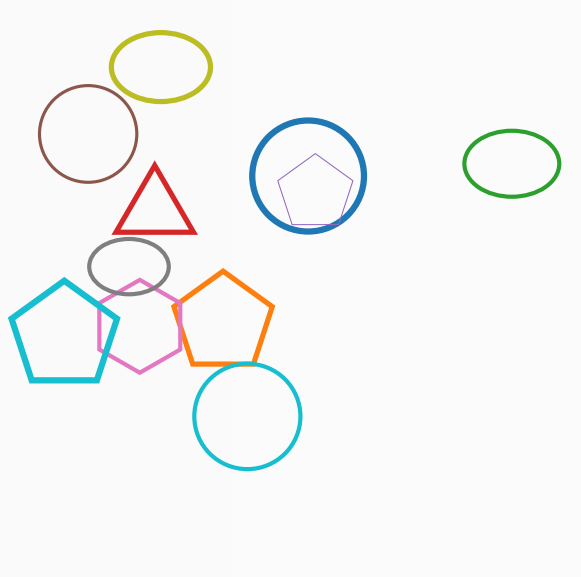[{"shape": "circle", "thickness": 3, "radius": 0.48, "center": [0.53, 0.694]}, {"shape": "pentagon", "thickness": 2.5, "radius": 0.44, "center": [0.384, 0.441]}, {"shape": "oval", "thickness": 2, "radius": 0.41, "center": [0.881, 0.716]}, {"shape": "triangle", "thickness": 2.5, "radius": 0.39, "center": [0.266, 0.636]}, {"shape": "pentagon", "thickness": 0.5, "radius": 0.34, "center": [0.543, 0.665]}, {"shape": "circle", "thickness": 1.5, "radius": 0.42, "center": [0.152, 0.767]}, {"shape": "hexagon", "thickness": 2, "radius": 0.4, "center": [0.241, 0.434]}, {"shape": "oval", "thickness": 2, "radius": 0.34, "center": [0.222, 0.537]}, {"shape": "oval", "thickness": 2.5, "radius": 0.43, "center": [0.277, 0.883]}, {"shape": "pentagon", "thickness": 3, "radius": 0.48, "center": [0.111, 0.418]}, {"shape": "circle", "thickness": 2, "radius": 0.46, "center": [0.426, 0.278]}]